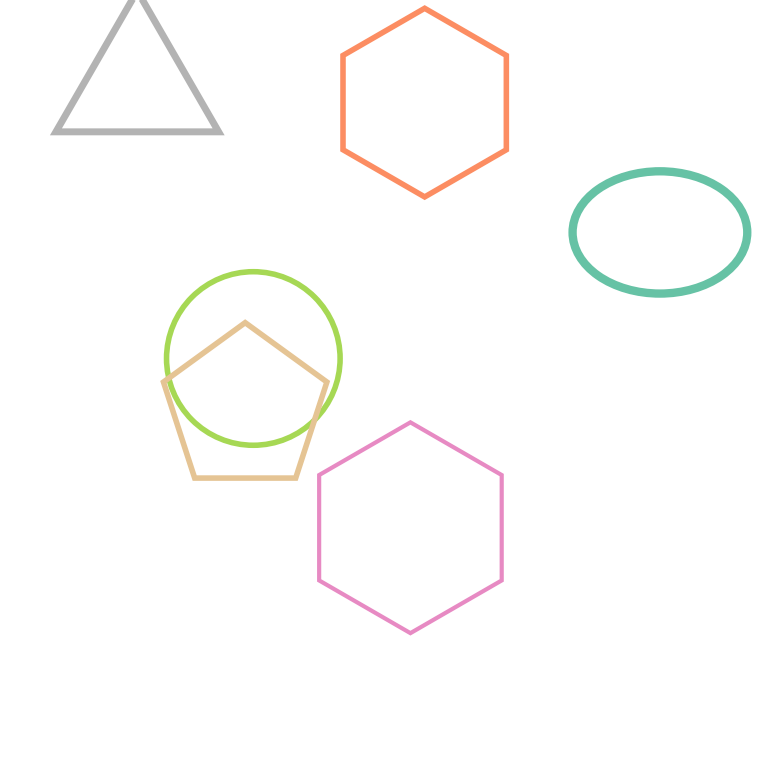[{"shape": "oval", "thickness": 3, "radius": 0.57, "center": [0.857, 0.698]}, {"shape": "hexagon", "thickness": 2, "radius": 0.61, "center": [0.552, 0.867]}, {"shape": "hexagon", "thickness": 1.5, "radius": 0.68, "center": [0.533, 0.315]}, {"shape": "circle", "thickness": 2, "radius": 0.56, "center": [0.329, 0.534]}, {"shape": "pentagon", "thickness": 2, "radius": 0.56, "center": [0.318, 0.469]}, {"shape": "triangle", "thickness": 2.5, "radius": 0.61, "center": [0.178, 0.89]}]